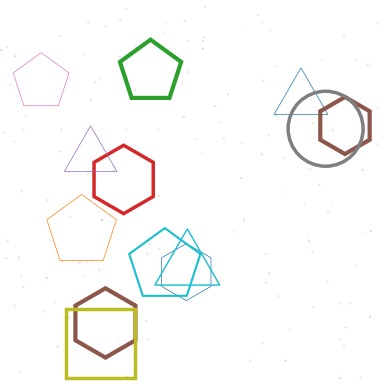[{"shape": "triangle", "thickness": 0.5, "radius": 0.4, "center": [0.782, 0.743]}, {"shape": "hexagon", "thickness": 0.5, "radius": 0.37, "center": [0.484, 0.293]}, {"shape": "pentagon", "thickness": 0.5, "radius": 0.47, "center": [0.212, 0.4]}, {"shape": "pentagon", "thickness": 3, "radius": 0.42, "center": [0.391, 0.813]}, {"shape": "hexagon", "thickness": 2.5, "radius": 0.44, "center": [0.321, 0.534]}, {"shape": "triangle", "thickness": 0.5, "radius": 0.39, "center": [0.235, 0.594]}, {"shape": "hexagon", "thickness": 3, "radius": 0.37, "center": [0.896, 0.674]}, {"shape": "hexagon", "thickness": 3, "radius": 0.45, "center": [0.274, 0.161]}, {"shape": "pentagon", "thickness": 0.5, "radius": 0.38, "center": [0.107, 0.787]}, {"shape": "circle", "thickness": 2.5, "radius": 0.49, "center": [0.846, 0.666]}, {"shape": "square", "thickness": 2.5, "radius": 0.45, "center": [0.262, 0.108]}, {"shape": "pentagon", "thickness": 1.5, "radius": 0.49, "center": [0.428, 0.31]}, {"shape": "triangle", "thickness": 1, "radius": 0.49, "center": [0.487, 0.308]}]